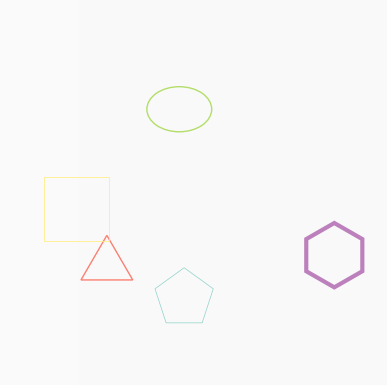[{"shape": "pentagon", "thickness": 0.5, "radius": 0.4, "center": [0.475, 0.225]}, {"shape": "triangle", "thickness": 1, "radius": 0.39, "center": [0.276, 0.311]}, {"shape": "oval", "thickness": 1, "radius": 0.42, "center": [0.463, 0.716]}, {"shape": "hexagon", "thickness": 3, "radius": 0.42, "center": [0.863, 0.337]}, {"shape": "square", "thickness": 0.5, "radius": 0.42, "center": [0.198, 0.458]}]